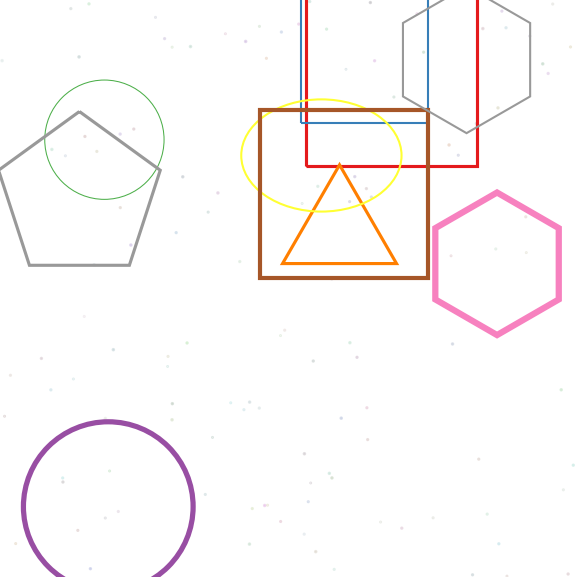[{"shape": "square", "thickness": 1.5, "radius": 0.74, "center": [0.678, 0.861]}, {"shape": "square", "thickness": 1, "radius": 0.55, "center": [0.631, 0.896]}, {"shape": "circle", "thickness": 0.5, "radius": 0.52, "center": [0.181, 0.757]}, {"shape": "circle", "thickness": 2.5, "radius": 0.73, "center": [0.187, 0.122]}, {"shape": "triangle", "thickness": 1.5, "radius": 0.57, "center": [0.588, 0.6]}, {"shape": "oval", "thickness": 1, "radius": 0.69, "center": [0.557, 0.73]}, {"shape": "square", "thickness": 2, "radius": 0.73, "center": [0.595, 0.663]}, {"shape": "hexagon", "thickness": 3, "radius": 0.62, "center": [0.861, 0.542]}, {"shape": "hexagon", "thickness": 1, "radius": 0.64, "center": [0.808, 0.896]}, {"shape": "pentagon", "thickness": 1.5, "radius": 0.74, "center": [0.137, 0.659]}]